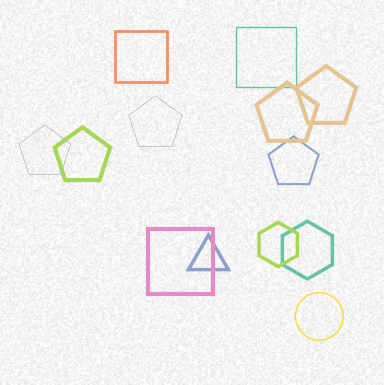[{"shape": "hexagon", "thickness": 2.5, "radius": 0.37, "center": [0.798, 0.35]}, {"shape": "square", "thickness": 1, "radius": 0.39, "center": [0.691, 0.851]}, {"shape": "square", "thickness": 2, "radius": 0.33, "center": [0.366, 0.853]}, {"shape": "triangle", "thickness": 2.5, "radius": 0.3, "center": [0.541, 0.33]}, {"shape": "pentagon", "thickness": 1.5, "radius": 0.34, "center": [0.763, 0.577]}, {"shape": "square", "thickness": 3, "radius": 0.42, "center": [0.47, 0.32]}, {"shape": "hexagon", "thickness": 2.5, "radius": 0.29, "center": [0.723, 0.365]}, {"shape": "pentagon", "thickness": 3, "radius": 0.38, "center": [0.214, 0.594]}, {"shape": "circle", "thickness": 1, "radius": 0.31, "center": [0.829, 0.178]}, {"shape": "pentagon", "thickness": 3, "radius": 0.42, "center": [0.746, 0.702]}, {"shape": "pentagon", "thickness": 3, "radius": 0.41, "center": [0.847, 0.747]}, {"shape": "pentagon", "thickness": 0.5, "radius": 0.36, "center": [0.404, 0.678]}, {"shape": "pentagon", "thickness": 0.5, "radius": 0.35, "center": [0.117, 0.605]}]